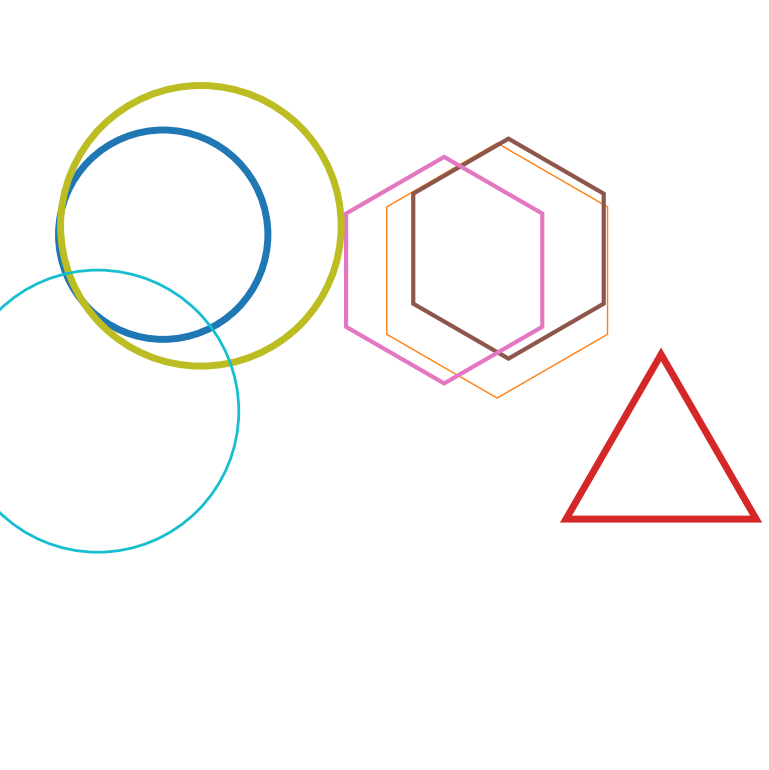[{"shape": "circle", "thickness": 2.5, "radius": 0.68, "center": [0.212, 0.695]}, {"shape": "hexagon", "thickness": 0.5, "radius": 0.83, "center": [0.646, 0.649]}, {"shape": "triangle", "thickness": 2.5, "radius": 0.71, "center": [0.859, 0.397]}, {"shape": "hexagon", "thickness": 1.5, "radius": 0.71, "center": [0.66, 0.677]}, {"shape": "hexagon", "thickness": 1.5, "radius": 0.74, "center": [0.577, 0.649]}, {"shape": "circle", "thickness": 2.5, "radius": 0.91, "center": [0.261, 0.707]}, {"shape": "circle", "thickness": 1, "radius": 0.92, "center": [0.127, 0.466]}]